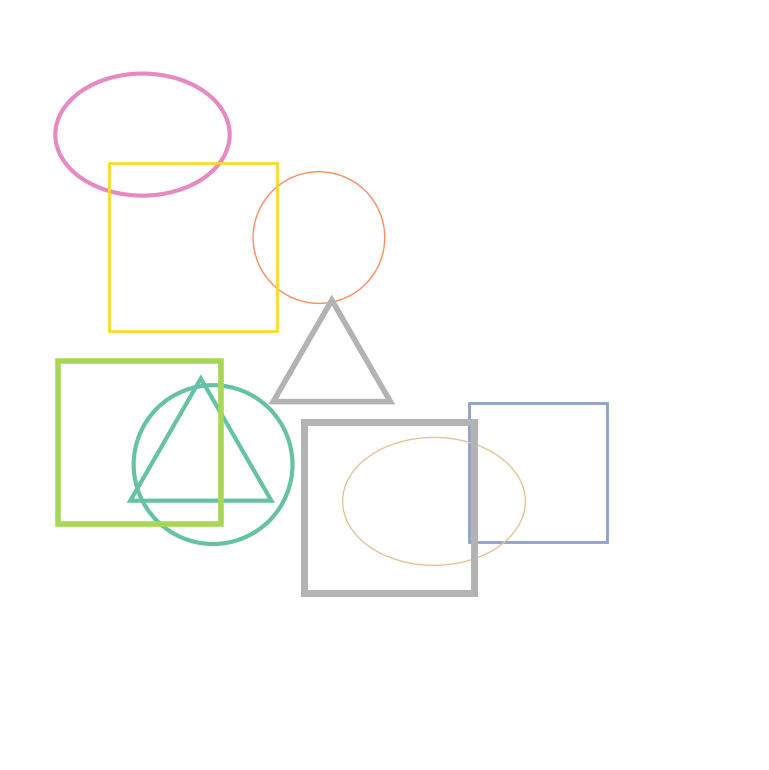[{"shape": "circle", "thickness": 1.5, "radius": 0.52, "center": [0.277, 0.397]}, {"shape": "triangle", "thickness": 1.5, "radius": 0.53, "center": [0.261, 0.403]}, {"shape": "circle", "thickness": 0.5, "radius": 0.43, "center": [0.414, 0.691]}, {"shape": "square", "thickness": 1, "radius": 0.45, "center": [0.699, 0.386]}, {"shape": "oval", "thickness": 1.5, "radius": 0.57, "center": [0.185, 0.825]}, {"shape": "square", "thickness": 2, "radius": 0.53, "center": [0.181, 0.425]}, {"shape": "square", "thickness": 1, "radius": 0.55, "center": [0.251, 0.679]}, {"shape": "oval", "thickness": 0.5, "radius": 0.59, "center": [0.564, 0.349]}, {"shape": "square", "thickness": 2.5, "radius": 0.55, "center": [0.505, 0.341]}, {"shape": "triangle", "thickness": 2, "radius": 0.44, "center": [0.431, 0.522]}]